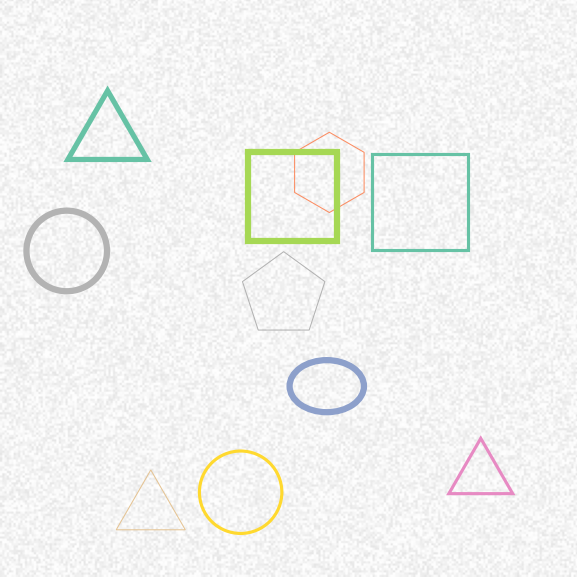[{"shape": "triangle", "thickness": 2.5, "radius": 0.4, "center": [0.186, 0.763]}, {"shape": "square", "thickness": 1.5, "radius": 0.41, "center": [0.727, 0.649]}, {"shape": "hexagon", "thickness": 0.5, "radius": 0.35, "center": [0.57, 0.701]}, {"shape": "oval", "thickness": 3, "radius": 0.32, "center": [0.566, 0.33]}, {"shape": "triangle", "thickness": 1.5, "radius": 0.32, "center": [0.832, 0.176]}, {"shape": "square", "thickness": 3, "radius": 0.39, "center": [0.507, 0.659]}, {"shape": "circle", "thickness": 1.5, "radius": 0.36, "center": [0.417, 0.147]}, {"shape": "triangle", "thickness": 0.5, "radius": 0.35, "center": [0.261, 0.116]}, {"shape": "circle", "thickness": 3, "radius": 0.35, "center": [0.116, 0.565]}, {"shape": "pentagon", "thickness": 0.5, "radius": 0.38, "center": [0.491, 0.488]}]